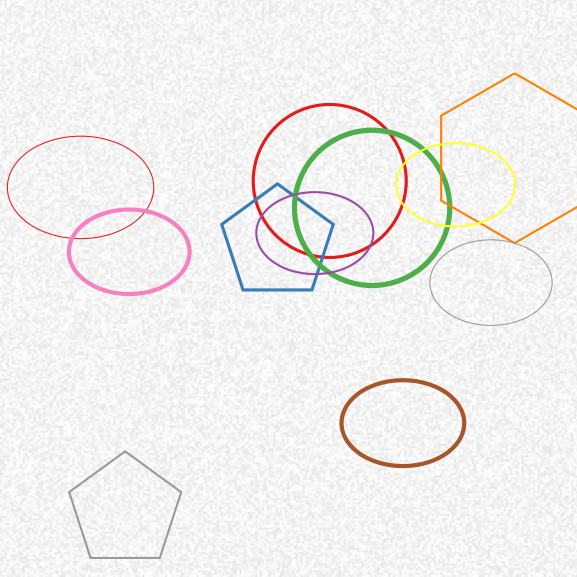[{"shape": "circle", "thickness": 1.5, "radius": 0.66, "center": [0.571, 0.686]}, {"shape": "oval", "thickness": 0.5, "radius": 0.63, "center": [0.139, 0.675]}, {"shape": "pentagon", "thickness": 1.5, "radius": 0.51, "center": [0.481, 0.579]}, {"shape": "circle", "thickness": 2.5, "radius": 0.67, "center": [0.644, 0.639]}, {"shape": "oval", "thickness": 1, "radius": 0.51, "center": [0.545, 0.595]}, {"shape": "hexagon", "thickness": 1, "radius": 0.74, "center": [0.891, 0.725]}, {"shape": "oval", "thickness": 1, "radius": 0.52, "center": [0.789, 0.679]}, {"shape": "oval", "thickness": 2, "radius": 0.53, "center": [0.698, 0.266]}, {"shape": "oval", "thickness": 2, "radius": 0.52, "center": [0.224, 0.563]}, {"shape": "pentagon", "thickness": 1, "radius": 0.51, "center": [0.217, 0.116]}, {"shape": "oval", "thickness": 0.5, "radius": 0.53, "center": [0.85, 0.51]}]